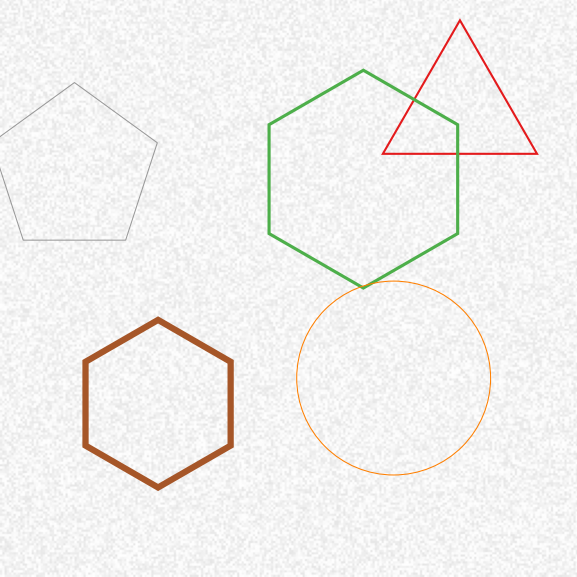[{"shape": "triangle", "thickness": 1, "radius": 0.77, "center": [0.796, 0.81]}, {"shape": "hexagon", "thickness": 1.5, "radius": 0.94, "center": [0.629, 0.689]}, {"shape": "circle", "thickness": 0.5, "radius": 0.84, "center": [0.682, 0.345]}, {"shape": "hexagon", "thickness": 3, "radius": 0.73, "center": [0.274, 0.3]}, {"shape": "pentagon", "thickness": 0.5, "radius": 0.75, "center": [0.129, 0.705]}]